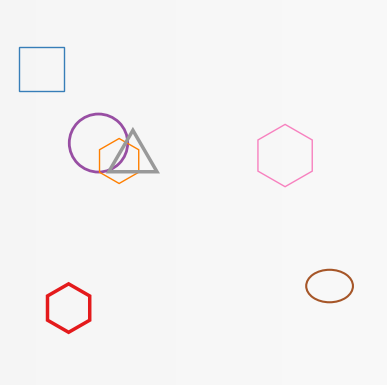[{"shape": "hexagon", "thickness": 2.5, "radius": 0.31, "center": [0.177, 0.2]}, {"shape": "square", "thickness": 1, "radius": 0.29, "center": [0.108, 0.821]}, {"shape": "circle", "thickness": 2, "radius": 0.38, "center": [0.254, 0.628]}, {"shape": "hexagon", "thickness": 1, "radius": 0.29, "center": [0.307, 0.582]}, {"shape": "oval", "thickness": 1.5, "radius": 0.3, "center": [0.851, 0.257]}, {"shape": "hexagon", "thickness": 1, "radius": 0.4, "center": [0.736, 0.596]}, {"shape": "triangle", "thickness": 2.5, "radius": 0.36, "center": [0.343, 0.59]}]